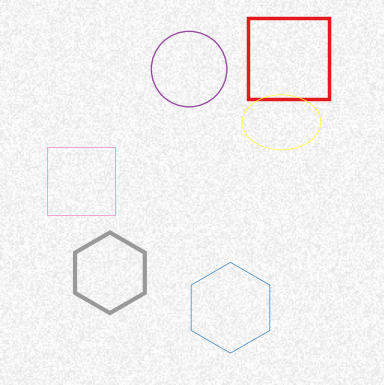[{"shape": "square", "thickness": 2.5, "radius": 0.52, "center": [0.749, 0.848]}, {"shape": "hexagon", "thickness": 0.5, "radius": 0.59, "center": [0.599, 0.201]}, {"shape": "circle", "thickness": 1, "radius": 0.49, "center": [0.491, 0.821]}, {"shape": "oval", "thickness": 0.5, "radius": 0.51, "center": [0.731, 0.682]}, {"shape": "square", "thickness": 0.5, "radius": 0.44, "center": [0.211, 0.53]}, {"shape": "hexagon", "thickness": 3, "radius": 0.52, "center": [0.285, 0.291]}]